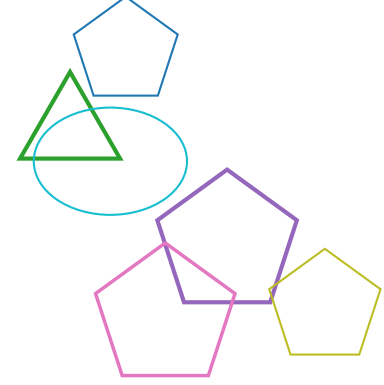[{"shape": "pentagon", "thickness": 1.5, "radius": 0.71, "center": [0.327, 0.867]}, {"shape": "triangle", "thickness": 3, "radius": 0.75, "center": [0.182, 0.663]}, {"shape": "pentagon", "thickness": 3, "radius": 0.95, "center": [0.59, 0.369]}, {"shape": "pentagon", "thickness": 2.5, "radius": 0.95, "center": [0.429, 0.179]}, {"shape": "pentagon", "thickness": 1.5, "radius": 0.76, "center": [0.844, 0.202]}, {"shape": "oval", "thickness": 1.5, "radius": 1.0, "center": [0.287, 0.581]}]